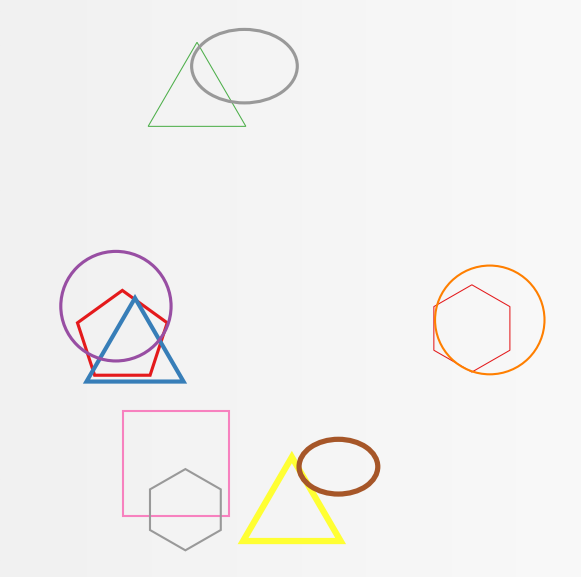[{"shape": "pentagon", "thickness": 1.5, "radius": 0.41, "center": [0.211, 0.415]}, {"shape": "hexagon", "thickness": 0.5, "radius": 0.38, "center": [0.812, 0.43]}, {"shape": "triangle", "thickness": 2, "radius": 0.48, "center": [0.232, 0.387]}, {"shape": "triangle", "thickness": 0.5, "radius": 0.49, "center": [0.339, 0.829]}, {"shape": "circle", "thickness": 1.5, "radius": 0.47, "center": [0.199, 0.469]}, {"shape": "circle", "thickness": 1, "radius": 0.47, "center": [0.843, 0.445]}, {"shape": "triangle", "thickness": 3, "radius": 0.48, "center": [0.502, 0.111]}, {"shape": "oval", "thickness": 2.5, "radius": 0.34, "center": [0.582, 0.191]}, {"shape": "square", "thickness": 1, "radius": 0.45, "center": [0.303, 0.196]}, {"shape": "hexagon", "thickness": 1, "radius": 0.35, "center": [0.319, 0.117]}, {"shape": "oval", "thickness": 1.5, "radius": 0.45, "center": [0.421, 0.885]}]